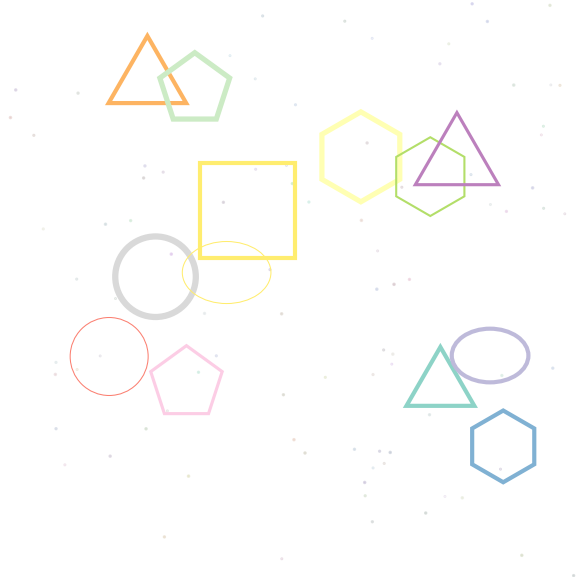[{"shape": "triangle", "thickness": 2, "radius": 0.34, "center": [0.763, 0.33]}, {"shape": "hexagon", "thickness": 2.5, "radius": 0.39, "center": [0.625, 0.728]}, {"shape": "oval", "thickness": 2, "radius": 0.33, "center": [0.849, 0.384]}, {"shape": "circle", "thickness": 0.5, "radius": 0.34, "center": [0.189, 0.382]}, {"shape": "hexagon", "thickness": 2, "radius": 0.31, "center": [0.871, 0.226]}, {"shape": "triangle", "thickness": 2, "radius": 0.39, "center": [0.255, 0.859]}, {"shape": "hexagon", "thickness": 1, "radius": 0.34, "center": [0.745, 0.693]}, {"shape": "pentagon", "thickness": 1.5, "radius": 0.33, "center": [0.323, 0.336]}, {"shape": "circle", "thickness": 3, "radius": 0.35, "center": [0.269, 0.52]}, {"shape": "triangle", "thickness": 1.5, "radius": 0.42, "center": [0.791, 0.721]}, {"shape": "pentagon", "thickness": 2.5, "radius": 0.32, "center": [0.337, 0.844]}, {"shape": "oval", "thickness": 0.5, "radius": 0.38, "center": [0.392, 0.527]}, {"shape": "square", "thickness": 2, "radius": 0.41, "center": [0.429, 0.634]}]